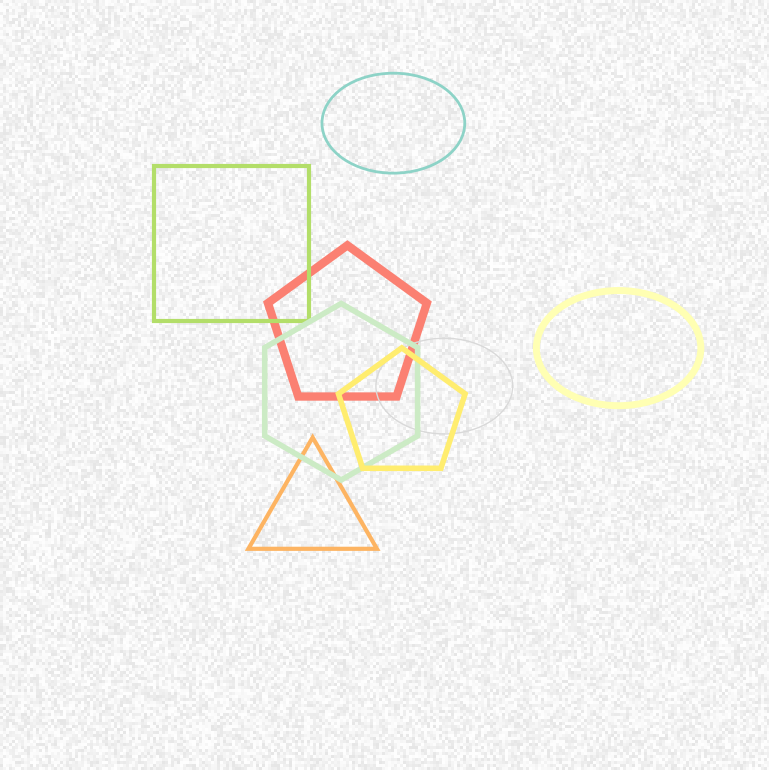[{"shape": "oval", "thickness": 1, "radius": 0.46, "center": [0.511, 0.84]}, {"shape": "oval", "thickness": 2.5, "radius": 0.53, "center": [0.803, 0.548]}, {"shape": "pentagon", "thickness": 3, "radius": 0.54, "center": [0.451, 0.573]}, {"shape": "triangle", "thickness": 1.5, "radius": 0.48, "center": [0.406, 0.335]}, {"shape": "square", "thickness": 1.5, "radius": 0.5, "center": [0.301, 0.683]}, {"shape": "oval", "thickness": 0.5, "radius": 0.44, "center": [0.577, 0.499]}, {"shape": "hexagon", "thickness": 2, "radius": 0.57, "center": [0.443, 0.491]}, {"shape": "pentagon", "thickness": 2, "radius": 0.43, "center": [0.522, 0.462]}]